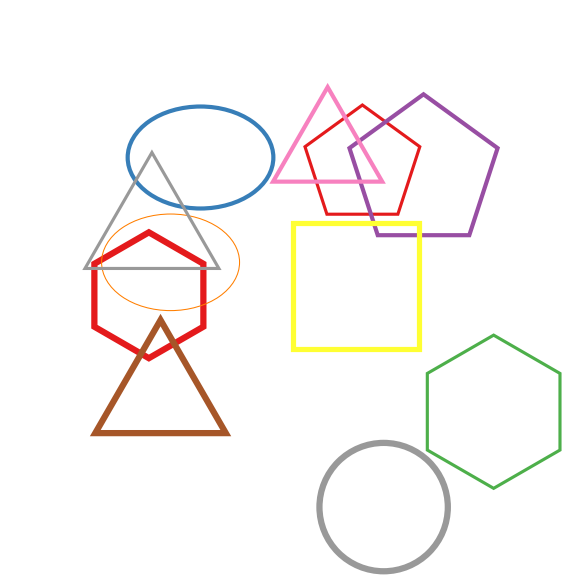[{"shape": "hexagon", "thickness": 3, "radius": 0.54, "center": [0.258, 0.488]}, {"shape": "pentagon", "thickness": 1.5, "radius": 0.52, "center": [0.628, 0.713]}, {"shape": "oval", "thickness": 2, "radius": 0.63, "center": [0.347, 0.726]}, {"shape": "hexagon", "thickness": 1.5, "radius": 0.66, "center": [0.855, 0.286]}, {"shape": "pentagon", "thickness": 2, "radius": 0.67, "center": [0.733, 0.701]}, {"shape": "oval", "thickness": 0.5, "radius": 0.6, "center": [0.295, 0.545]}, {"shape": "square", "thickness": 2.5, "radius": 0.54, "center": [0.617, 0.504]}, {"shape": "triangle", "thickness": 3, "radius": 0.65, "center": [0.278, 0.314]}, {"shape": "triangle", "thickness": 2, "radius": 0.55, "center": [0.567, 0.739]}, {"shape": "triangle", "thickness": 1.5, "radius": 0.67, "center": [0.263, 0.601]}, {"shape": "circle", "thickness": 3, "radius": 0.56, "center": [0.664, 0.121]}]